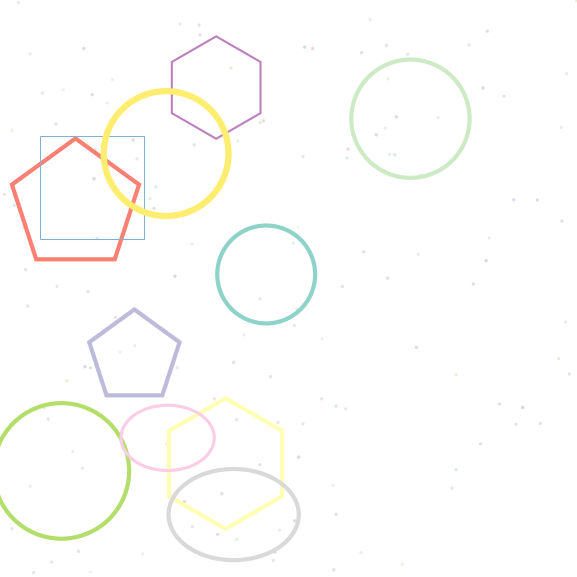[{"shape": "circle", "thickness": 2, "radius": 0.42, "center": [0.461, 0.524]}, {"shape": "hexagon", "thickness": 2, "radius": 0.57, "center": [0.39, 0.196]}, {"shape": "pentagon", "thickness": 2, "radius": 0.41, "center": [0.233, 0.381]}, {"shape": "pentagon", "thickness": 2, "radius": 0.58, "center": [0.131, 0.644]}, {"shape": "square", "thickness": 0.5, "radius": 0.45, "center": [0.16, 0.674]}, {"shape": "circle", "thickness": 2, "radius": 0.59, "center": [0.106, 0.184]}, {"shape": "oval", "thickness": 1.5, "radius": 0.4, "center": [0.29, 0.241]}, {"shape": "oval", "thickness": 2, "radius": 0.56, "center": [0.405, 0.108]}, {"shape": "hexagon", "thickness": 1, "radius": 0.44, "center": [0.374, 0.848]}, {"shape": "circle", "thickness": 2, "radius": 0.51, "center": [0.711, 0.794]}, {"shape": "circle", "thickness": 3, "radius": 0.54, "center": [0.288, 0.733]}]